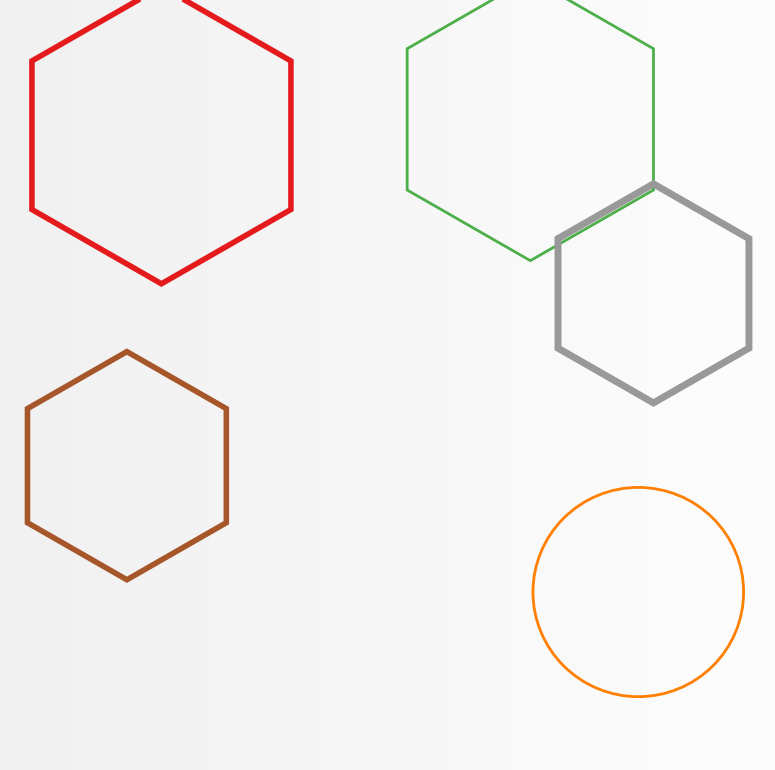[{"shape": "hexagon", "thickness": 2, "radius": 0.96, "center": [0.208, 0.824]}, {"shape": "hexagon", "thickness": 1, "radius": 0.92, "center": [0.684, 0.845]}, {"shape": "circle", "thickness": 1, "radius": 0.68, "center": [0.824, 0.231]}, {"shape": "hexagon", "thickness": 2, "radius": 0.74, "center": [0.164, 0.395]}, {"shape": "hexagon", "thickness": 2.5, "radius": 0.71, "center": [0.843, 0.619]}]